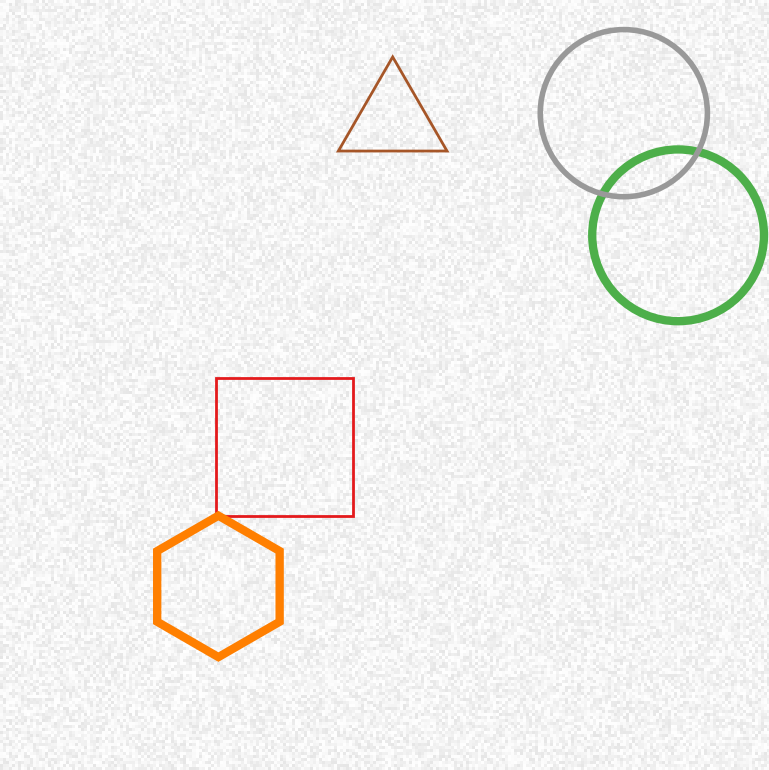[{"shape": "square", "thickness": 1, "radius": 0.45, "center": [0.369, 0.419]}, {"shape": "circle", "thickness": 3, "radius": 0.56, "center": [0.881, 0.694]}, {"shape": "hexagon", "thickness": 3, "radius": 0.46, "center": [0.284, 0.238]}, {"shape": "triangle", "thickness": 1, "radius": 0.41, "center": [0.51, 0.845]}, {"shape": "circle", "thickness": 2, "radius": 0.54, "center": [0.81, 0.853]}]